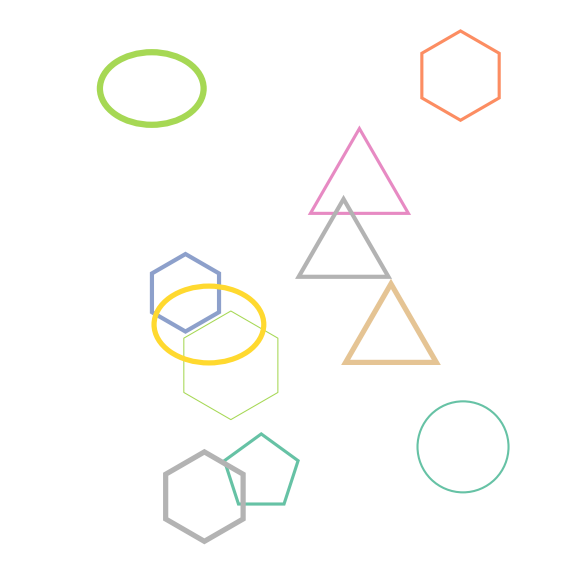[{"shape": "pentagon", "thickness": 1.5, "radius": 0.34, "center": [0.452, 0.181]}, {"shape": "circle", "thickness": 1, "radius": 0.39, "center": [0.802, 0.225]}, {"shape": "hexagon", "thickness": 1.5, "radius": 0.39, "center": [0.797, 0.868]}, {"shape": "hexagon", "thickness": 2, "radius": 0.34, "center": [0.321, 0.492]}, {"shape": "triangle", "thickness": 1.5, "radius": 0.49, "center": [0.622, 0.679]}, {"shape": "oval", "thickness": 3, "radius": 0.45, "center": [0.263, 0.846]}, {"shape": "hexagon", "thickness": 0.5, "radius": 0.47, "center": [0.4, 0.367]}, {"shape": "oval", "thickness": 2.5, "radius": 0.47, "center": [0.362, 0.437]}, {"shape": "triangle", "thickness": 2.5, "radius": 0.45, "center": [0.677, 0.417]}, {"shape": "hexagon", "thickness": 2.5, "radius": 0.39, "center": [0.354, 0.139]}, {"shape": "triangle", "thickness": 2, "radius": 0.45, "center": [0.595, 0.565]}]